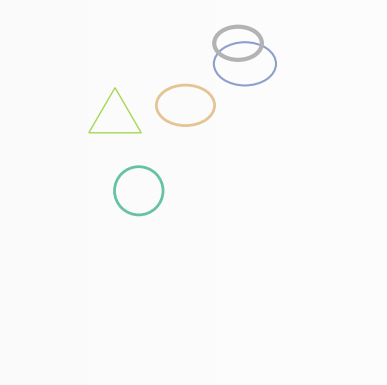[{"shape": "circle", "thickness": 2, "radius": 0.31, "center": [0.358, 0.504]}, {"shape": "oval", "thickness": 1.5, "radius": 0.4, "center": [0.632, 0.834]}, {"shape": "triangle", "thickness": 1, "radius": 0.39, "center": [0.297, 0.694]}, {"shape": "oval", "thickness": 2, "radius": 0.38, "center": [0.479, 0.726]}, {"shape": "oval", "thickness": 3, "radius": 0.31, "center": [0.614, 0.888]}]